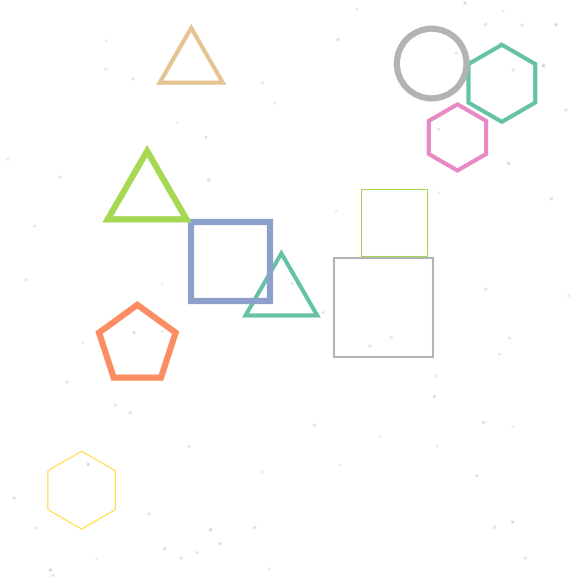[{"shape": "triangle", "thickness": 2, "radius": 0.36, "center": [0.487, 0.489]}, {"shape": "hexagon", "thickness": 2, "radius": 0.33, "center": [0.869, 0.855]}, {"shape": "pentagon", "thickness": 3, "radius": 0.35, "center": [0.238, 0.402]}, {"shape": "square", "thickness": 3, "radius": 0.34, "center": [0.399, 0.546]}, {"shape": "hexagon", "thickness": 2, "radius": 0.29, "center": [0.792, 0.761]}, {"shape": "square", "thickness": 0.5, "radius": 0.29, "center": [0.682, 0.614]}, {"shape": "triangle", "thickness": 3, "radius": 0.39, "center": [0.255, 0.659]}, {"shape": "hexagon", "thickness": 0.5, "radius": 0.34, "center": [0.141, 0.15]}, {"shape": "triangle", "thickness": 2, "radius": 0.32, "center": [0.331, 0.888]}, {"shape": "square", "thickness": 1, "radius": 0.43, "center": [0.664, 0.466]}, {"shape": "circle", "thickness": 3, "radius": 0.3, "center": [0.747, 0.889]}]